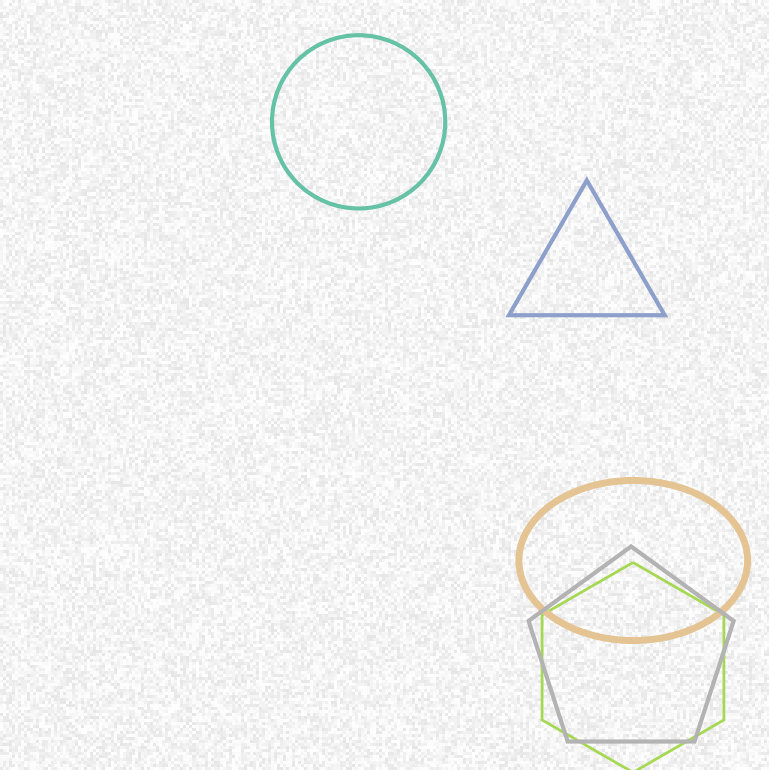[{"shape": "circle", "thickness": 1.5, "radius": 0.56, "center": [0.466, 0.842]}, {"shape": "triangle", "thickness": 1.5, "radius": 0.58, "center": [0.762, 0.649]}, {"shape": "hexagon", "thickness": 1, "radius": 0.68, "center": [0.822, 0.133]}, {"shape": "oval", "thickness": 2.5, "radius": 0.74, "center": [0.822, 0.272]}, {"shape": "pentagon", "thickness": 1.5, "radius": 0.7, "center": [0.82, 0.15]}]